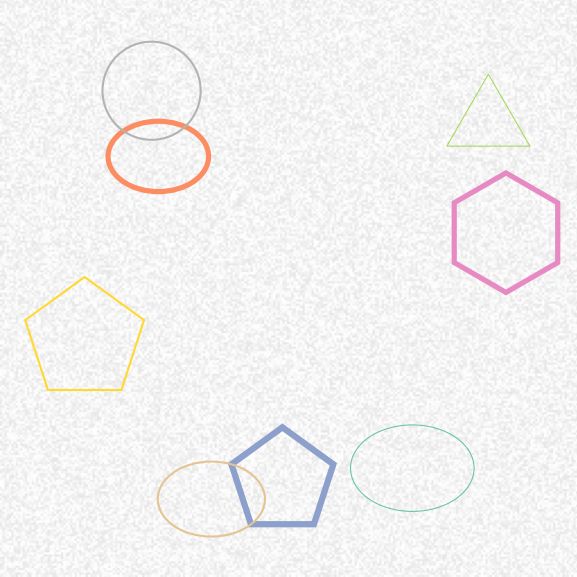[{"shape": "oval", "thickness": 0.5, "radius": 0.53, "center": [0.714, 0.188]}, {"shape": "oval", "thickness": 2.5, "radius": 0.44, "center": [0.274, 0.728]}, {"shape": "pentagon", "thickness": 3, "radius": 0.46, "center": [0.489, 0.166]}, {"shape": "hexagon", "thickness": 2.5, "radius": 0.52, "center": [0.876, 0.596]}, {"shape": "triangle", "thickness": 0.5, "radius": 0.42, "center": [0.846, 0.788]}, {"shape": "pentagon", "thickness": 1, "radius": 0.54, "center": [0.147, 0.411]}, {"shape": "oval", "thickness": 1, "radius": 0.46, "center": [0.366, 0.135]}, {"shape": "circle", "thickness": 1, "radius": 0.42, "center": [0.262, 0.842]}]